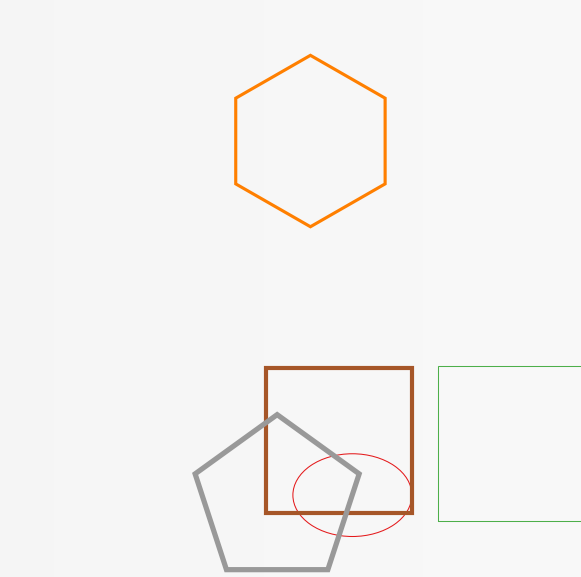[{"shape": "oval", "thickness": 0.5, "radius": 0.51, "center": [0.606, 0.142]}, {"shape": "square", "thickness": 0.5, "radius": 0.67, "center": [0.888, 0.231]}, {"shape": "hexagon", "thickness": 1.5, "radius": 0.74, "center": [0.534, 0.755]}, {"shape": "square", "thickness": 2, "radius": 0.63, "center": [0.584, 0.236]}, {"shape": "pentagon", "thickness": 2.5, "radius": 0.74, "center": [0.477, 0.133]}]